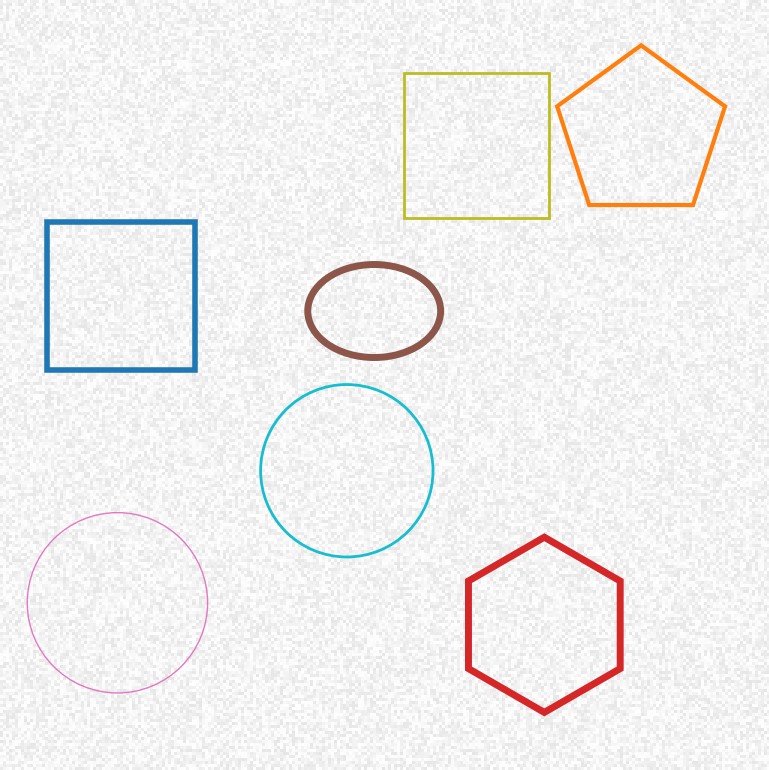[{"shape": "square", "thickness": 2, "radius": 0.48, "center": [0.157, 0.615]}, {"shape": "pentagon", "thickness": 1.5, "radius": 0.57, "center": [0.833, 0.826]}, {"shape": "hexagon", "thickness": 2.5, "radius": 0.57, "center": [0.707, 0.189]}, {"shape": "oval", "thickness": 2.5, "radius": 0.43, "center": [0.486, 0.596]}, {"shape": "circle", "thickness": 0.5, "radius": 0.59, "center": [0.153, 0.217]}, {"shape": "square", "thickness": 1, "radius": 0.47, "center": [0.619, 0.811]}, {"shape": "circle", "thickness": 1, "radius": 0.56, "center": [0.45, 0.389]}]